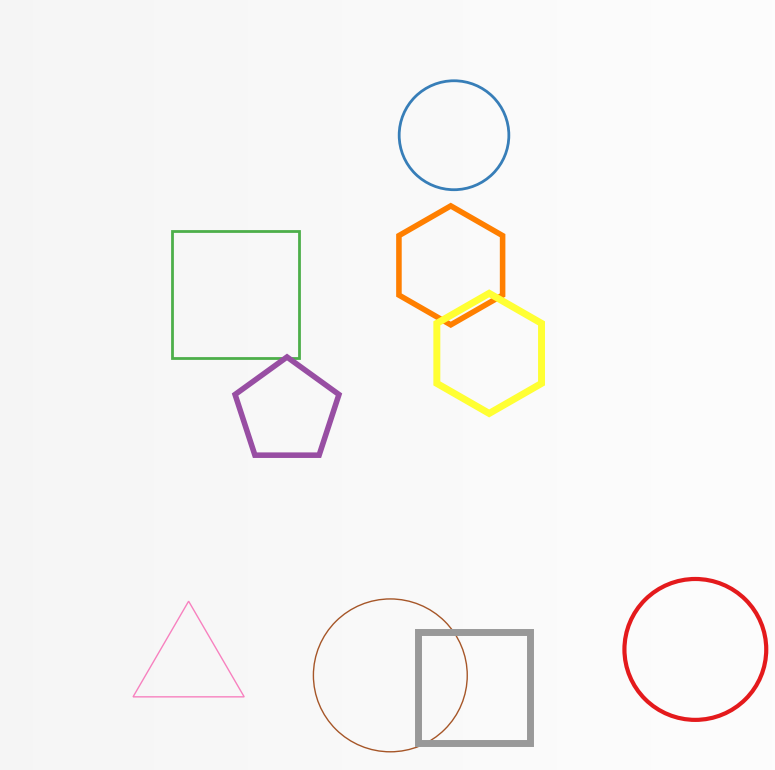[{"shape": "circle", "thickness": 1.5, "radius": 0.46, "center": [0.897, 0.157]}, {"shape": "circle", "thickness": 1, "radius": 0.35, "center": [0.586, 0.824]}, {"shape": "square", "thickness": 1, "radius": 0.41, "center": [0.304, 0.618]}, {"shape": "pentagon", "thickness": 2, "radius": 0.35, "center": [0.37, 0.466]}, {"shape": "hexagon", "thickness": 2, "radius": 0.39, "center": [0.582, 0.655]}, {"shape": "hexagon", "thickness": 2.5, "radius": 0.39, "center": [0.631, 0.541]}, {"shape": "circle", "thickness": 0.5, "radius": 0.5, "center": [0.504, 0.123]}, {"shape": "triangle", "thickness": 0.5, "radius": 0.41, "center": [0.243, 0.136]}, {"shape": "square", "thickness": 2.5, "radius": 0.36, "center": [0.612, 0.107]}]